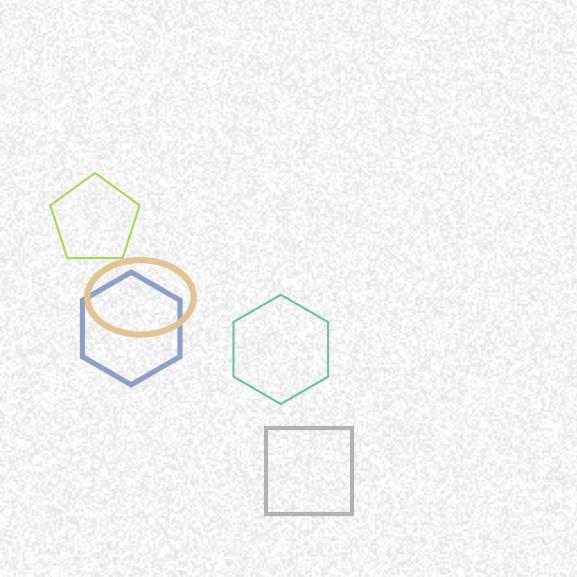[{"shape": "hexagon", "thickness": 1, "radius": 0.47, "center": [0.486, 0.394]}, {"shape": "hexagon", "thickness": 2.5, "radius": 0.49, "center": [0.227, 0.43]}, {"shape": "pentagon", "thickness": 1, "radius": 0.41, "center": [0.164, 0.618]}, {"shape": "oval", "thickness": 3, "radius": 0.46, "center": [0.243, 0.484]}, {"shape": "square", "thickness": 2, "radius": 0.37, "center": [0.535, 0.184]}]